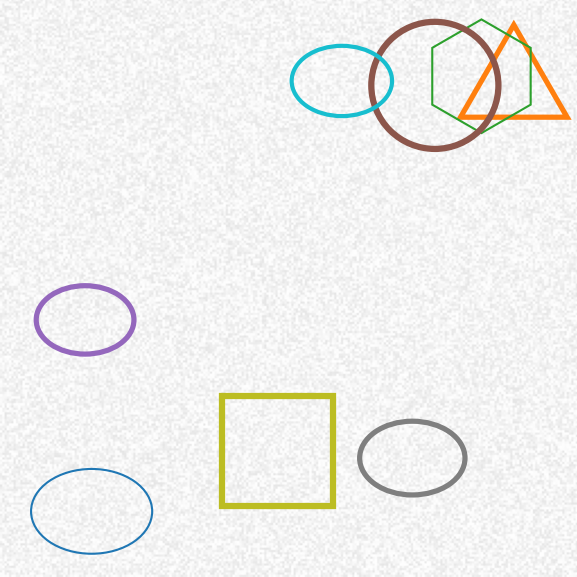[{"shape": "oval", "thickness": 1, "radius": 0.52, "center": [0.159, 0.114]}, {"shape": "triangle", "thickness": 2.5, "radius": 0.53, "center": [0.89, 0.849]}, {"shape": "hexagon", "thickness": 1, "radius": 0.49, "center": [0.834, 0.867]}, {"shape": "oval", "thickness": 2.5, "radius": 0.42, "center": [0.147, 0.445]}, {"shape": "circle", "thickness": 3, "radius": 0.55, "center": [0.753, 0.851]}, {"shape": "oval", "thickness": 2.5, "radius": 0.46, "center": [0.714, 0.206]}, {"shape": "square", "thickness": 3, "radius": 0.48, "center": [0.48, 0.219]}, {"shape": "oval", "thickness": 2, "radius": 0.43, "center": [0.592, 0.859]}]